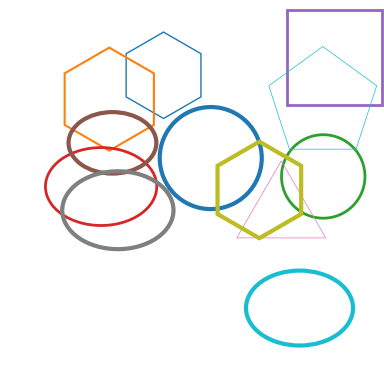[{"shape": "hexagon", "thickness": 1, "radius": 0.56, "center": [0.425, 0.804]}, {"shape": "circle", "thickness": 3, "radius": 0.66, "center": [0.547, 0.589]}, {"shape": "hexagon", "thickness": 1.5, "radius": 0.67, "center": [0.284, 0.743]}, {"shape": "circle", "thickness": 2, "radius": 0.54, "center": [0.84, 0.542]}, {"shape": "oval", "thickness": 2, "radius": 0.72, "center": [0.263, 0.515]}, {"shape": "square", "thickness": 2, "radius": 0.62, "center": [0.869, 0.85]}, {"shape": "oval", "thickness": 3, "radius": 0.57, "center": [0.292, 0.629]}, {"shape": "triangle", "thickness": 0.5, "radius": 0.67, "center": [0.731, 0.449]}, {"shape": "oval", "thickness": 3, "radius": 0.72, "center": [0.306, 0.454]}, {"shape": "hexagon", "thickness": 3, "radius": 0.63, "center": [0.674, 0.507]}, {"shape": "pentagon", "thickness": 0.5, "radius": 0.74, "center": [0.838, 0.732]}, {"shape": "oval", "thickness": 3, "radius": 0.7, "center": [0.778, 0.2]}]